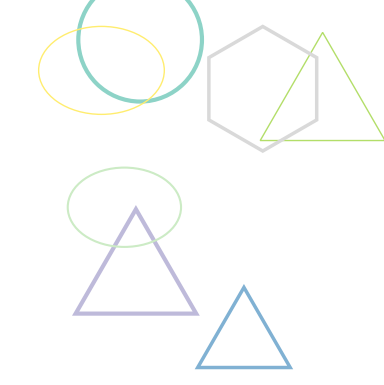[{"shape": "circle", "thickness": 3, "radius": 0.8, "center": [0.364, 0.897]}, {"shape": "triangle", "thickness": 3, "radius": 0.9, "center": [0.353, 0.276]}, {"shape": "triangle", "thickness": 2.5, "radius": 0.69, "center": [0.634, 0.115]}, {"shape": "triangle", "thickness": 1, "radius": 0.94, "center": [0.838, 0.729]}, {"shape": "hexagon", "thickness": 2.5, "radius": 0.81, "center": [0.683, 0.769]}, {"shape": "oval", "thickness": 1.5, "radius": 0.74, "center": [0.323, 0.462]}, {"shape": "oval", "thickness": 1, "radius": 0.82, "center": [0.264, 0.817]}]